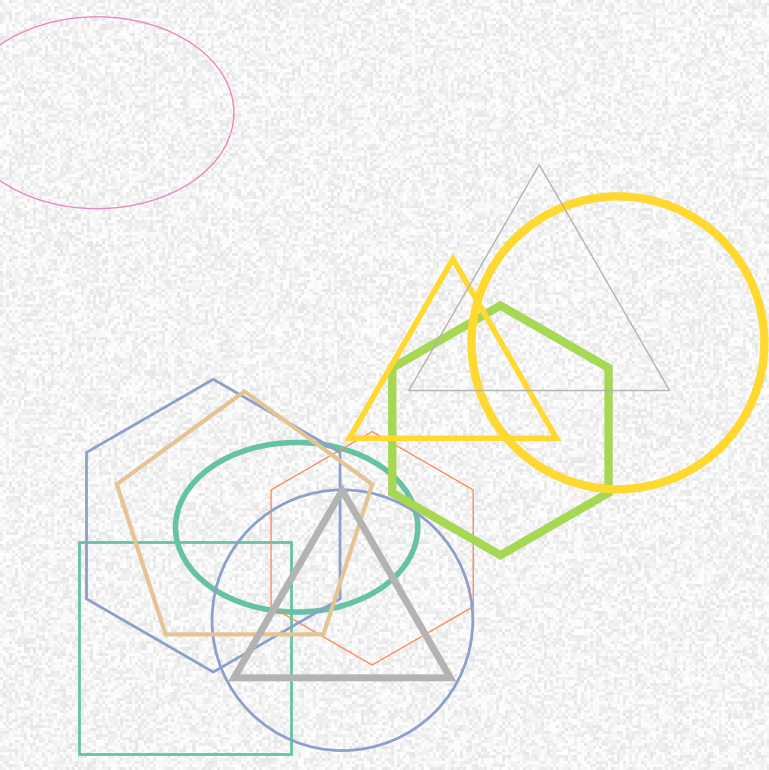[{"shape": "oval", "thickness": 2, "radius": 0.79, "center": [0.385, 0.315]}, {"shape": "square", "thickness": 1, "radius": 0.69, "center": [0.24, 0.159]}, {"shape": "hexagon", "thickness": 0.5, "radius": 0.76, "center": [0.483, 0.288]}, {"shape": "hexagon", "thickness": 1, "radius": 0.95, "center": [0.277, 0.317]}, {"shape": "circle", "thickness": 1, "radius": 0.85, "center": [0.445, 0.195]}, {"shape": "oval", "thickness": 0.5, "radius": 0.89, "center": [0.126, 0.854]}, {"shape": "hexagon", "thickness": 3, "radius": 0.81, "center": [0.65, 0.441]}, {"shape": "triangle", "thickness": 2, "radius": 0.78, "center": [0.588, 0.508]}, {"shape": "circle", "thickness": 3, "radius": 0.95, "center": [0.803, 0.555]}, {"shape": "pentagon", "thickness": 1.5, "radius": 0.87, "center": [0.317, 0.317]}, {"shape": "triangle", "thickness": 0.5, "radius": 0.98, "center": [0.7, 0.591]}, {"shape": "triangle", "thickness": 2.5, "radius": 0.81, "center": [0.444, 0.201]}]